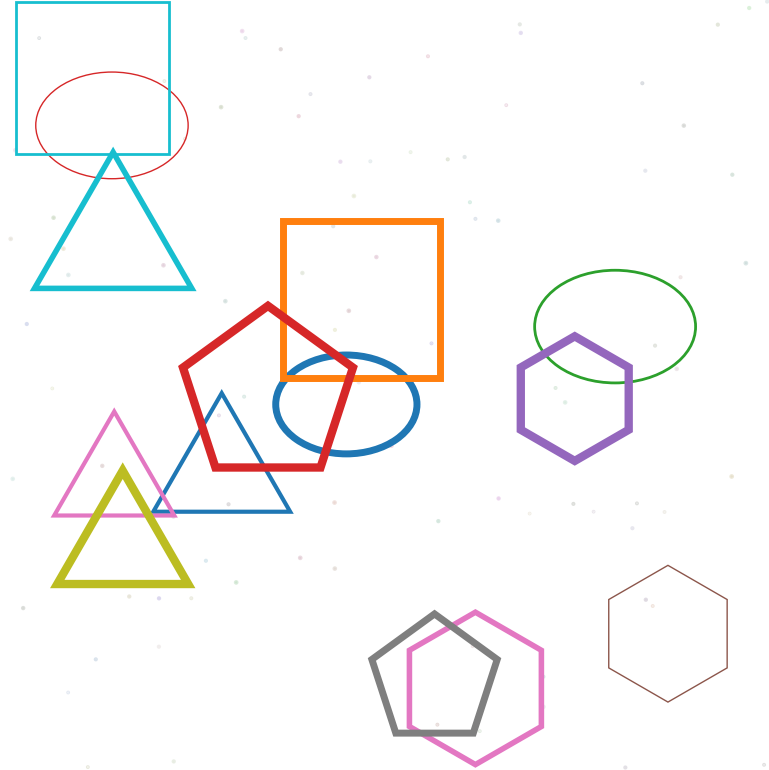[{"shape": "oval", "thickness": 2.5, "radius": 0.46, "center": [0.45, 0.475]}, {"shape": "triangle", "thickness": 1.5, "radius": 0.51, "center": [0.288, 0.387]}, {"shape": "square", "thickness": 2.5, "radius": 0.51, "center": [0.469, 0.611]}, {"shape": "oval", "thickness": 1, "radius": 0.52, "center": [0.799, 0.576]}, {"shape": "oval", "thickness": 0.5, "radius": 0.49, "center": [0.145, 0.837]}, {"shape": "pentagon", "thickness": 3, "radius": 0.58, "center": [0.348, 0.487]}, {"shape": "hexagon", "thickness": 3, "radius": 0.4, "center": [0.746, 0.482]}, {"shape": "hexagon", "thickness": 0.5, "radius": 0.44, "center": [0.867, 0.177]}, {"shape": "hexagon", "thickness": 2, "radius": 0.49, "center": [0.617, 0.106]}, {"shape": "triangle", "thickness": 1.5, "radius": 0.45, "center": [0.148, 0.376]}, {"shape": "pentagon", "thickness": 2.5, "radius": 0.43, "center": [0.564, 0.117]}, {"shape": "triangle", "thickness": 3, "radius": 0.49, "center": [0.159, 0.291]}, {"shape": "square", "thickness": 1, "radius": 0.49, "center": [0.12, 0.899]}, {"shape": "triangle", "thickness": 2, "radius": 0.59, "center": [0.147, 0.684]}]